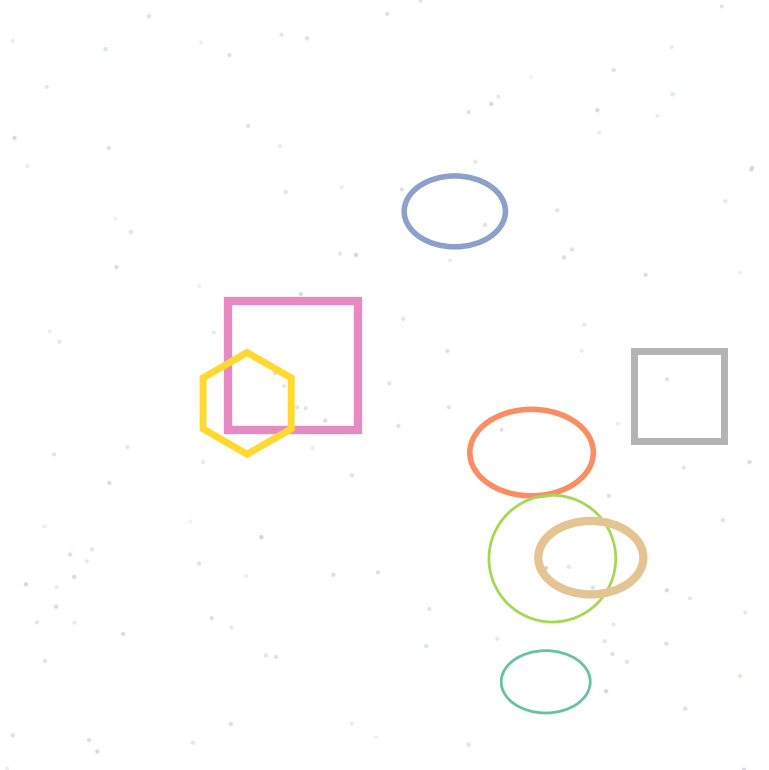[{"shape": "oval", "thickness": 1, "radius": 0.29, "center": [0.709, 0.115]}, {"shape": "oval", "thickness": 2, "radius": 0.4, "center": [0.69, 0.412]}, {"shape": "oval", "thickness": 2, "radius": 0.33, "center": [0.591, 0.725]}, {"shape": "square", "thickness": 3, "radius": 0.42, "center": [0.381, 0.525]}, {"shape": "circle", "thickness": 1, "radius": 0.41, "center": [0.717, 0.275]}, {"shape": "hexagon", "thickness": 2.5, "radius": 0.33, "center": [0.321, 0.476]}, {"shape": "oval", "thickness": 3, "radius": 0.34, "center": [0.767, 0.276]}, {"shape": "square", "thickness": 2.5, "radius": 0.29, "center": [0.882, 0.486]}]